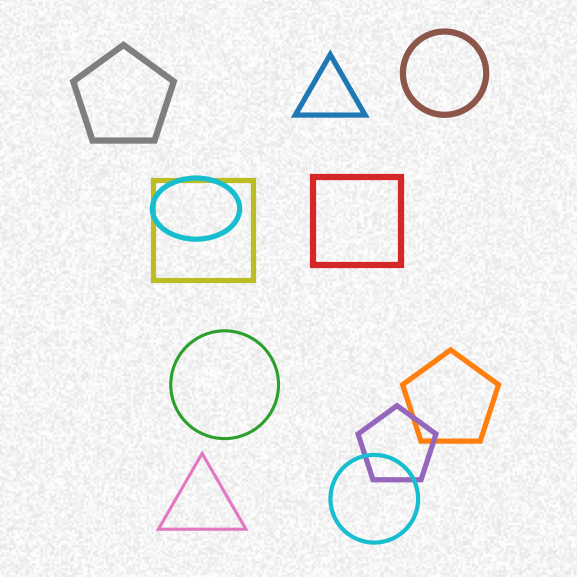[{"shape": "triangle", "thickness": 2.5, "radius": 0.35, "center": [0.572, 0.835]}, {"shape": "pentagon", "thickness": 2.5, "radius": 0.44, "center": [0.78, 0.306]}, {"shape": "circle", "thickness": 1.5, "radius": 0.47, "center": [0.389, 0.333]}, {"shape": "square", "thickness": 3, "radius": 0.38, "center": [0.619, 0.616]}, {"shape": "pentagon", "thickness": 2.5, "radius": 0.35, "center": [0.687, 0.226]}, {"shape": "circle", "thickness": 3, "radius": 0.36, "center": [0.77, 0.872]}, {"shape": "triangle", "thickness": 1.5, "radius": 0.44, "center": [0.35, 0.126]}, {"shape": "pentagon", "thickness": 3, "radius": 0.46, "center": [0.214, 0.83]}, {"shape": "square", "thickness": 2.5, "radius": 0.43, "center": [0.352, 0.601]}, {"shape": "oval", "thickness": 2.5, "radius": 0.38, "center": [0.339, 0.638]}, {"shape": "circle", "thickness": 2, "radius": 0.38, "center": [0.648, 0.136]}]